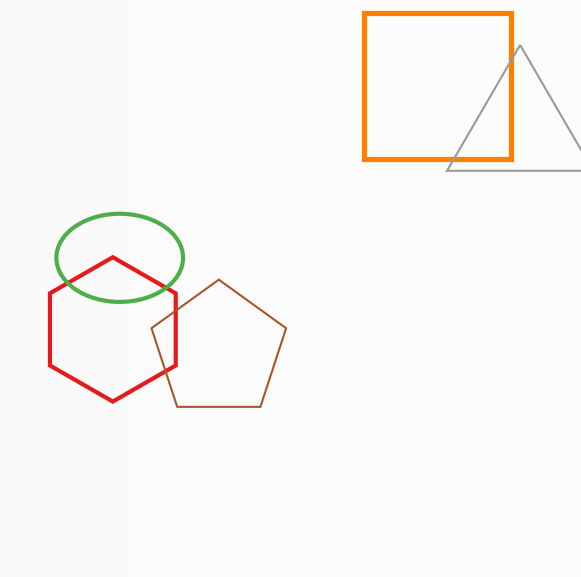[{"shape": "hexagon", "thickness": 2, "radius": 0.62, "center": [0.194, 0.429]}, {"shape": "oval", "thickness": 2, "radius": 0.54, "center": [0.206, 0.553]}, {"shape": "square", "thickness": 2.5, "radius": 0.63, "center": [0.752, 0.85]}, {"shape": "pentagon", "thickness": 1, "radius": 0.61, "center": [0.376, 0.393]}, {"shape": "triangle", "thickness": 1, "radius": 0.73, "center": [0.895, 0.776]}]